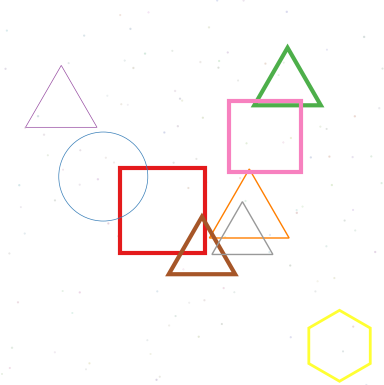[{"shape": "square", "thickness": 3, "radius": 0.55, "center": [0.423, 0.453]}, {"shape": "circle", "thickness": 0.5, "radius": 0.58, "center": [0.268, 0.541]}, {"shape": "triangle", "thickness": 3, "radius": 0.5, "center": [0.747, 0.776]}, {"shape": "triangle", "thickness": 0.5, "radius": 0.54, "center": [0.159, 0.723]}, {"shape": "triangle", "thickness": 1, "radius": 0.6, "center": [0.647, 0.442]}, {"shape": "hexagon", "thickness": 2, "radius": 0.46, "center": [0.882, 0.102]}, {"shape": "triangle", "thickness": 3, "radius": 0.5, "center": [0.525, 0.338]}, {"shape": "square", "thickness": 3, "radius": 0.46, "center": [0.688, 0.645]}, {"shape": "triangle", "thickness": 1, "radius": 0.46, "center": [0.63, 0.385]}]